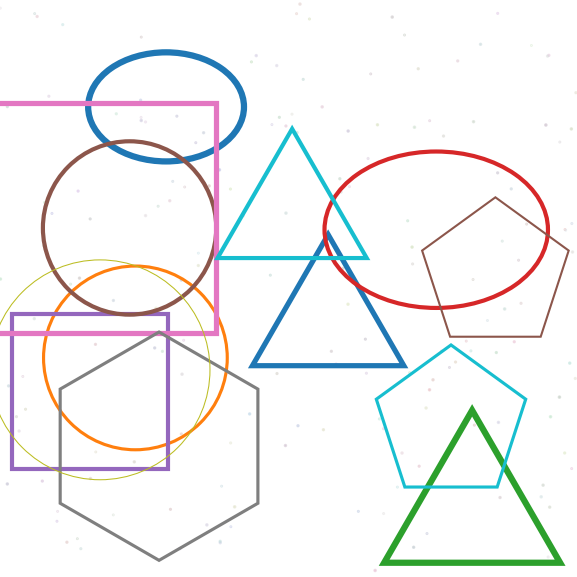[{"shape": "oval", "thickness": 3, "radius": 0.67, "center": [0.288, 0.814]}, {"shape": "triangle", "thickness": 2.5, "radius": 0.76, "center": [0.568, 0.442]}, {"shape": "circle", "thickness": 1.5, "radius": 0.8, "center": [0.234, 0.379]}, {"shape": "triangle", "thickness": 3, "radius": 0.88, "center": [0.818, 0.113]}, {"shape": "oval", "thickness": 2, "radius": 0.97, "center": [0.755, 0.601]}, {"shape": "square", "thickness": 2, "radius": 0.67, "center": [0.156, 0.321]}, {"shape": "circle", "thickness": 2, "radius": 0.75, "center": [0.224, 0.604]}, {"shape": "pentagon", "thickness": 1, "radius": 0.67, "center": [0.858, 0.524]}, {"shape": "square", "thickness": 2.5, "radius": 0.99, "center": [0.176, 0.621]}, {"shape": "hexagon", "thickness": 1.5, "radius": 0.99, "center": [0.275, 0.227]}, {"shape": "circle", "thickness": 0.5, "radius": 0.95, "center": [0.173, 0.359]}, {"shape": "triangle", "thickness": 2, "radius": 0.75, "center": [0.506, 0.627]}, {"shape": "pentagon", "thickness": 1.5, "radius": 0.68, "center": [0.781, 0.266]}]